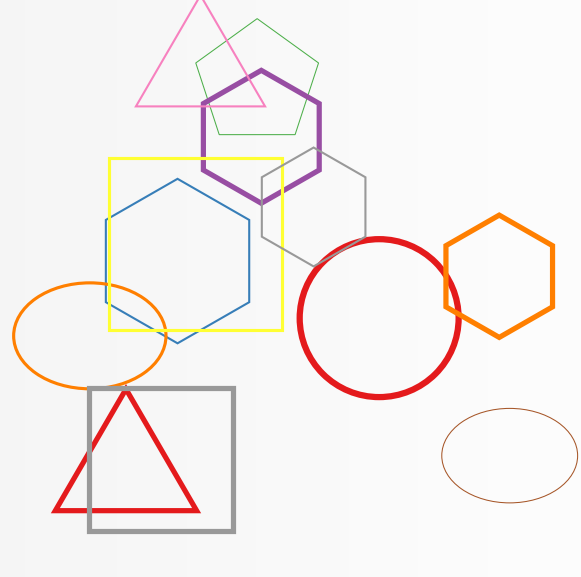[{"shape": "triangle", "thickness": 2.5, "radius": 0.7, "center": [0.217, 0.185]}, {"shape": "circle", "thickness": 3, "radius": 0.68, "center": [0.652, 0.448]}, {"shape": "hexagon", "thickness": 1, "radius": 0.71, "center": [0.305, 0.547]}, {"shape": "pentagon", "thickness": 0.5, "radius": 0.56, "center": [0.442, 0.856]}, {"shape": "hexagon", "thickness": 2.5, "radius": 0.58, "center": [0.45, 0.762]}, {"shape": "hexagon", "thickness": 2.5, "radius": 0.53, "center": [0.859, 0.521]}, {"shape": "oval", "thickness": 1.5, "radius": 0.66, "center": [0.155, 0.418]}, {"shape": "square", "thickness": 1.5, "radius": 0.75, "center": [0.336, 0.576]}, {"shape": "oval", "thickness": 0.5, "radius": 0.58, "center": [0.877, 0.21]}, {"shape": "triangle", "thickness": 1, "radius": 0.64, "center": [0.345, 0.879]}, {"shape": "square", "thickness": 2.5, "radius": 0.62, "center": [0.276, 0.203]}, {"shape": "hexagon", "thickness": 1, "radius": 0.51, "center": [0.54, 0.641]}]